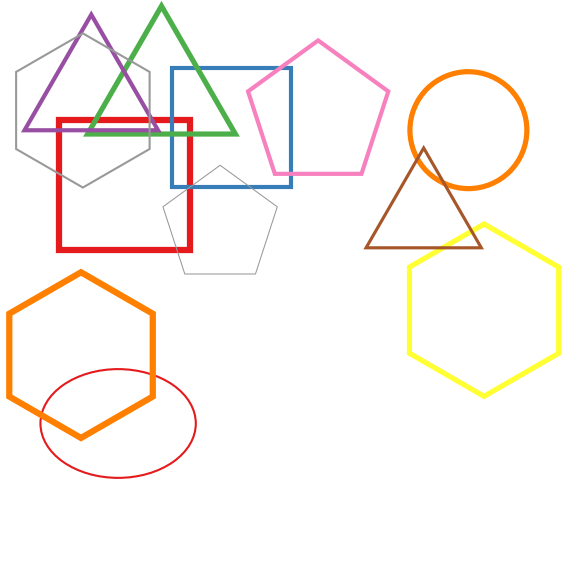[{"shape": "oval", "thickness": 1, "radius": 0.67, "center": [0.205, 0.266]}, {"shape": "square", "thickness": 3, "radius": 0.57, "center": [0.216, 0.678]}, {"shape": "square", "thickness": 2, "radius": 0.51, "center": [0.401, 0.778]}, {"shape": "triangle", "thickness": 2.5, "radius": 0.74, "center": [0.28, 0.841]}, {"shape": "triangle", "thickness": 2, "radius": 0.67, "center": [0.158, 0.84]}, {"shape": "hexagon", "thickness": 3, "radius": 0.72, "center": [0.14, 0.384]}, {"shape": "circle", "thickness": 2.5, "radius": 0.51, "center": [0.811, 0.774]}, {"shape": "hexagon", "thickness": 2.5, "radius": 0.75, "center": [0.838, 0.462]}, {"shape": "triangle", "thickness": 1.5, "radius": 0.58, "center": [0.734, 0.628]}, {"shape": "pentagon", "thickness": 2, "radius": 0.64, "center": [0.551, 0.801]}, {"shape": "hexagon", "thickness": 1, "radius": 0.67, "center": [0.143, 0.808]}, {"shape": "pentagon", "thickness": 0.5, "radius": 0.52, "center": [0.381, 0.609]}]